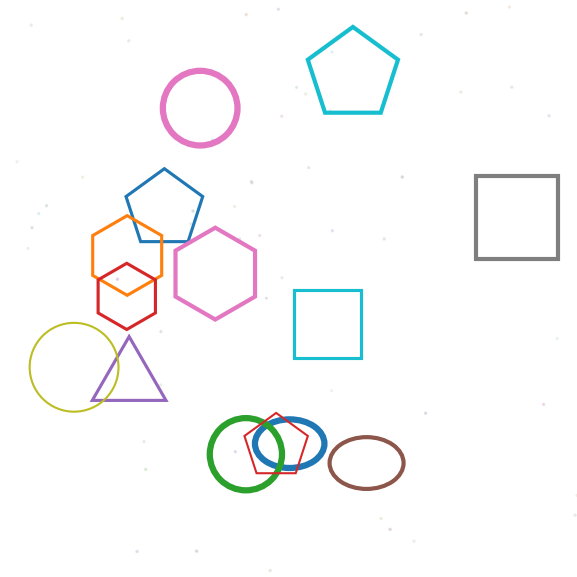[{"shape": "oval", "thickness": 3, "radius": 0.3, "center": [0.502, 0.231]}, {"shape": "pentagon", "thickness": 1.5, "radius": 0.35, "center": [0.285, 0.637]}, {"shape": "hexagon", "thickness": 1.5, "radius": 0.34, "center": [0.22, 0.557]}, {"shape": "circle", "thickness": 3, "radius": 0.31, "center": [0.426, 0.213]}, {"shape": "pentagon", "thickness": 1, "radius": 0.29, "center": [0.478, 0.226]}, {"shape": "hexagon", "thickness": 1.5, "radius": 0.29, "center": [0.22, 0.486]}, {"shape": "triangle", "thickness": 1.5, "radius": 0.37, "center": [0.224, 0.343]}, {"shape": "oval", "thickness": 2, "radius": 0.32, "center": [0.635, 0.197]}, {"shape": "hexagon", "thickness": 2, "radius": 0.4, "center": [0.373, 0.525]}, {"shape": "circle", "thickness": 3, "radius": 0.32, "center": [0.347, 0.812]}, {"shape": "square", "thickness": 2, "radius": 0.36, "center": [0.895, 0.622]}, {"shape": "circle", "thickness": 1, "radius": 0.38, "center": [0.128, 0.363]}, {"shape": "square", "thickness": 1.5, "radius": 0.29, "center": [0.567, 0.438]}, {"shape": "pentagon", "thickness": 2, "radius": 0.41, "center": [0.611, 0.87]}]